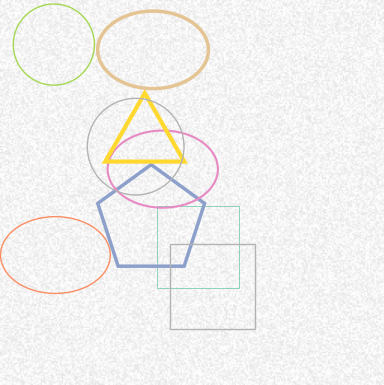[{"shape": "square", "thickness": 0.5, "radius": 0.53, "center": [0.514, 0.359]}, {"shape": "oval", "thickness": 1, "radius": 0.71, "center": [0.144, 0.338]}, {"shape": "pentagon", "thickness": 2.5, "radius": 0.73, "center": [0.393, 0.427]}, {"shape": "oval", "thickness": 1.5, "radius": 0.72, "center": [0.423, 0.561]}, {"shape": "circle", "thickness": 1, "radius": 0.53, "center": [0.14, 0.884]}, {"shape": "triangle", "thickness": 3, "radius": 0.59, "center": [0.376, 0.64]}, {"shape": "oval", "thickness": 2.5, "radius": 0.72, "center": [0.398, 0.871]}, {"shape": "circle", "thickness": 1, "radius": 0.63, "center": [0.352, 0.619]}, {"shape": "square", "thickness": 1, "radius": 0.55, "center": [0.551, 0.256]}]